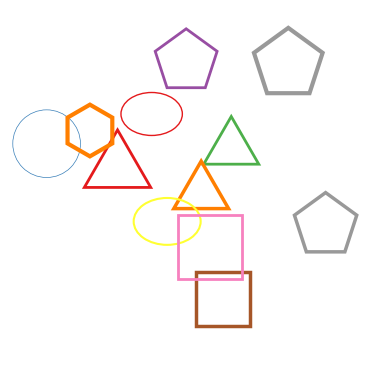[{"shape": "triangle", "thickness": 2, "radius": 0.5, "center": [0.305, 0.563]}, {"shape": "oval", "thickness": 1, "radius": 0.4, "center": [0.394, 0.704]}, {"shape": "circle", "thickness": 0.5, "radius": 0.44, "center": [0.121, 0.627]}, {"shape": "triangle", "thickness": 2, "radius": 0.41, "center": [0.601, 0.615]}, {"shape": "pentagon", "thickness": 2, "radius": 0.42, "center": [0.484, 0.841]}, {"shape": "triangle", "thickness": 2.5, "radius": 0.41, "center": [0.523, 0.499]}, {"shape": "hexagon", "thickness": 3, "radius": 0.34, "center": [0.234, 0.661]}, {"shape": "oval", "thickness": 1.5, "radius": 0.43, "center": [0.434, 0.425]}, {"shape": "square", "thickness": 2.5, "radius": 0.35, "center": [0.58, 0.222]}, {"shape": "square", "thickness": 2, "radius": 0.42, "center": [0.545, 0.359]}, {"shape": "pentagon", "thickness": 2.5, "radius": 0.43, "center": [0.846, 0.415]}, {"shape": "pentagon", "thickness": 3, "radius": 0.47, "center": [0.749, 0.834]}]